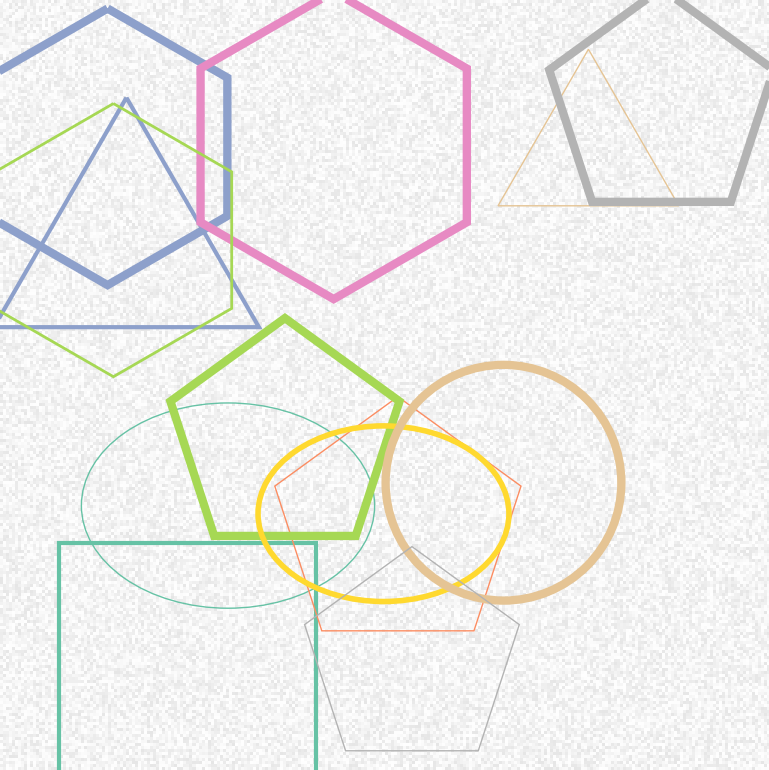[{"shape": "square", "thickness": 1.5, "radius": 0.83, "center": [0.244, 0.128]}, {"shape": "oval", "thickness": 0.5, "radius": 0.95, "center": [0.296, 0.343]}, {"shape": "pentagon", "thickness": 0.5, "radius": 0.84, "center": [0.517, 0.317]}, {"shape": "hexagon", "thickness": 3, "radius": 0.9, "center": [0.14, 0.809]}, {"shape": "triangle", "thickness": 1.5, "radius": 0.99, "center": [0.164, 0.674]}, {"shape": "hexagon", "thickness": 3, "radius": 1.0, "center": [0.433, 0.811]}, {"shape": "hexagon", "thickness": 1, "radius": 0.89, "center": [0.147, 0.688]}, {"shape": "pentagon", "thickness": 3, "radius": 0.78, "center": [0.37, 0.43]}, {"shape": "oval", "thickness": 2, "radius": 0.81, "center": [0.498, 0.333]}, {"shape": "circle", "thickness": 3, "radius": 0.77, "center": [0.654, 0.373]}, {"shape": "triangle", "thickness": 0.5, "radius": 0.68, "center": [0.764, 0.8]}, {"shape": "pentagon", "thickness": 0.5, "radius": 0.73, "center": [0.535, 0.144]}, {"shape": "pentagon", "thickness": 3, "radius": 0.77, "center": [0.859, 0.862]}]